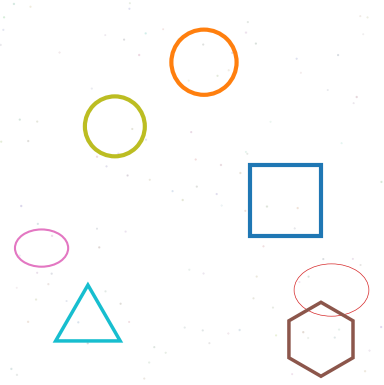[{"shape": "square", "thickness": 3, "radius": 0.46, "center": [0.742, 0.479]}, {"shape": "circle", "thickness": 3, "radius": 0.42, "center": [0.53, 0.838]}, {"shape": "oval", "thickness": 0.5, "radius": 0.49, "center": [0.861, 0.247]}, {"shape": "hexagon", "thickness": 2.5, "radius": 0.48, "center": [0.834, 0.119]}, {"shape": "oval", "thickness": 1.5, "radius": 0.35, "center": [0.108, 0.356]}, {"shape": "circle", "thickness": 3, "radius": 0.39, "center": [0.298, 0.672]}, {"shape": "triangle", "thickness": 2.5, "radius": 0.48, "center": [0.228, 0.163]}]